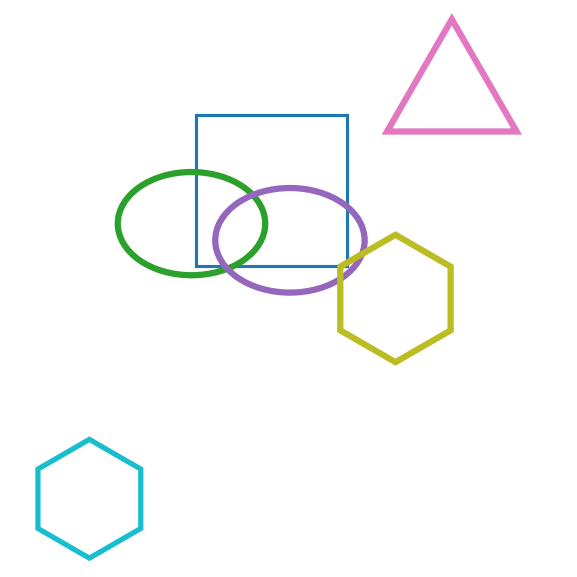[{"shape": "square", "thickness": 1.5, "radius": 0.65, "center": [0.47, 0.669]}, {"shape": "oval", "thickness": 3, "radius": 0.64, "center": [0.332, 0.612]}, {"shape": "oval", "thickness": 3, "radius": 0.65, "center": [0.502, 0.583]}, {"shape": "triangle", "thickness": 3, "radius": 0.65, "center": [0.782, 0.836]}, {"shape": "hexagon", "thickness": 3, "radius": 0.55, "center": [0.685, 0.482]}, {"shape": "hexagon", "thickness": 2.5, "radius": 0.51, "center": [0.155, 0.135]}]